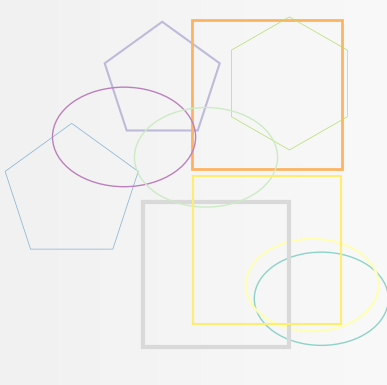[{"shape": "oval", "thickness": 1, "radius": 0.86, "center": [0.829, 0.224]}, {"shape": "oval", "thickness": 1.5, "radius": 0.86, "center": [0.806, 0.26]}, {"shape": "pentagon", "thickness": 1.5, "radius": 0.78, "center": [0.419, 0.787]}, {"shape": "pentagon", "thickness": 0.5, "radius": 0.9, "center": [0.185, 0.499]}, {"shape": "square", "thickness": 2, "radius": 0.97, "center": [0.688, 0.754]}, {"shape": "hexagon", "thickness": 0.5, "radius": 0.86, "center": [0.747, 0.783]}, {"shape": "square", "thickness": 3, "radius": 0.94, "center": [0.558, 0.288]}, {"shape": "oval", "thickness": 1, "radius": 0.92, "center": [0.32, 0.644]}, {"shape": "oval", "thickness": 1, "radius": 0.92, "center": [0.532, 0.591]}, {"shape": "square", "thickness": 1.5, "radius": 0.96, "center": [0.689, 0.351]}]